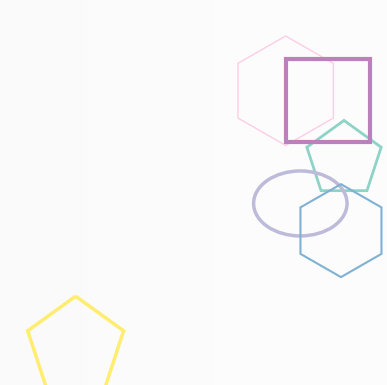[{"shape": "pentagon", "thickness": 2, "radius": 0.5, "center": [0.888, 0.586]}, {"shape": "oval", "thickness": 2.5, "radius": 0.6, "center": [0.775, 0.472]}, {"shape": "hexagon", "thickness": 1.5, "radius": 0.6, "center": [0.88, 0.401]}, {"shape": "hexagon", "thickness": 1, "radius": 0.71, "center": [0.737, 0.764]}, {"shape": "square", "thickness": 3, "radius": 0.54, "center": [0.847, 0.739]}, {"shape": "pentagon", "thickness": 2.5, "radius": 0.65, "center": [0.195, 0.101]}]